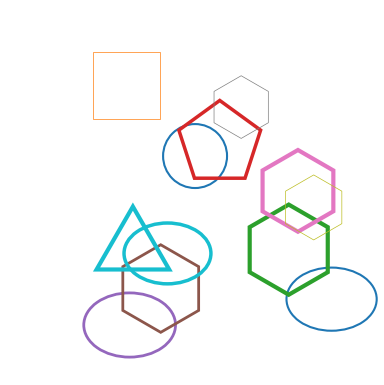[{"shape": "circle", "thickness": 1.5, "radius": 0.42, "center": [0.507, 0.595]}, {"shape": "oval", "thickness": 1.5, "radius": 0.59, "center": [0.861, 0.223]}, {"shape": "square", "thickness": 0.5, "radius": 0.44, "center": [0.328, 0.777]}, {"shape": "hexagon", "thickness": 3, "radius": 0.59, "center": [0.75, 0.352]}, {"shape": "pentagon", "thickness": 2.5, "radius": 0.56, "center": [0.571, 0.627]}, {"shape": "oval", "thickness": 2, "radius": 0.6, "center": [0.337, 0.156]}, {"shape": "hexagon", "thickness": 2, "radius": 0.57, "center": [0.417, 0.251]}, {"shape": "hexagon", "thickness": 3, "radius": 0.53, "center": [0.774, 0.504]}, {"shape": "hexagon", "thickness": 0.5, "radius": 0.41, "center": [0.626, 0.722]}, {"shape": "hexagon", "thickness": 0.5, "radius": 0.42, "center": [0.815, 0.461]}, {"shape": "triangle", "thickness": 3, "radius": 0.54, "center": [0.345, 0.354]}, {"shape": "oval", "thickness": 2.5, "radius": 0.56, "center": [0.435, 0.342]}]